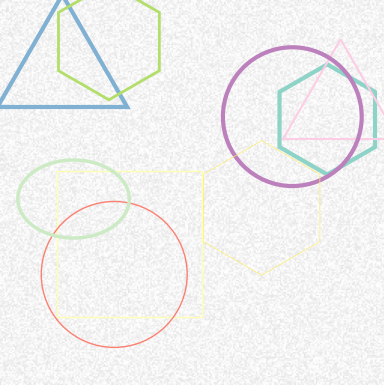[{"shape": "hexagon", "thickness": 3, "radius": 0.72, "center": [0.85, 0.69]}, {"shape": "square", "thickness": 1, "radius": 0.94, "center": [0.337, 0.366]}, {"shape": "circle", "thickness": 1, "radius": 0.95, "center": [0.297, 0.287]}, {"shape": "triangle", "thickness": 3, "radius": 0.97, "center": [0.162, 0.819]}, {"shape": "hexagon", "thickness": 2, "radius": 0.76, "center": [0.283, 0.892]}, {"shape": "triangle", "thickness": 1.5, "radius": 0.86, "center": [0.885, 0.725]}, {"shape": "circle", "thickness": 3, "radius": 0.9, "center": [0.759, 0.697]}, {"shape": "oval", "thickness": 2.5, "radius": 0.72, "center": [0.191, 0.483]}, {"shape": "hexagon", "thickness": 0.5, "radius": 0.87, "center": [0.679, 0.46]}]